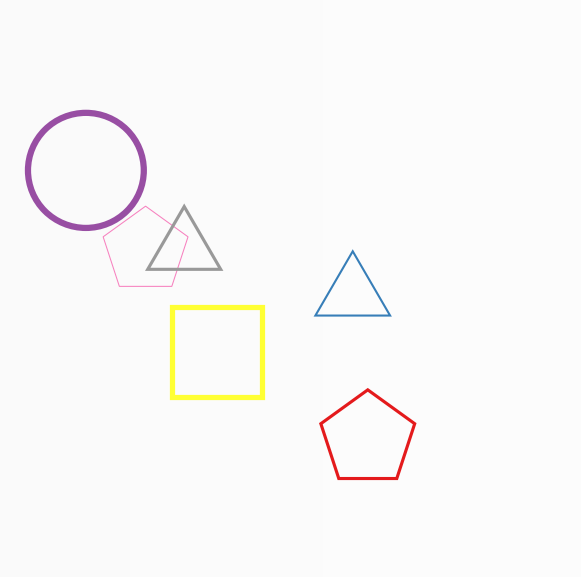[{"shape": "pentagon", "thickness": 1.5, "radius": 0.42, "center": [0.633, 0.239]}, {"shape": "triangle", "thickness": 1, "radius": 0.37, "center": [0.607, 0.49]}, {"shape": "circle", "thickness": 3, "radius": 0.5, "center": [0.148, 0.704]}, {"shape": "square", "thickness": 2.5, "radius": 0.39, "center": [0.374, 0.39]}, {"shape": "pentagon", "thickness": 0.5, "radius": 0.38, "center": [0.25, 0.565]}, {"shape": "triangle", "thickness": 1.5, "radius": 0.36, "center": [0.317, 0.569]}]